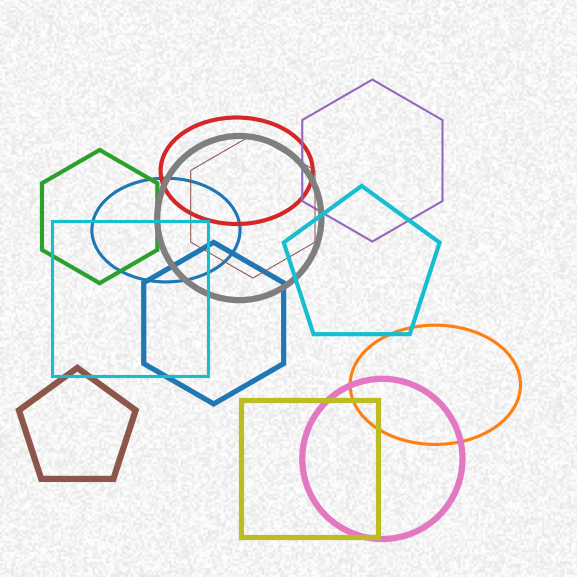[{"shape": "oval", "thickness": 1.5, "radius": 0.64, "center": [0.287, 0.601]}, {"shape": "hexagon", "thickness": 2.5, "radius": 0.7, "center": [0.37, 0.44]}, {"shape": "oval", "thickness": 1.5, "radius": 0.74, "center": [0.754, 0.333]}, {"shape": "hexagon", "thickness": 2, "radius": 0.58, "center": [0.173, 0.624]}, {"shape": "oval", "thickness": 2, "radius": 0.66, "center": [0.41, 0.703]}, {"shape": "hexagon", "thickness": 1, "radius": 0.7, "center": [0.645, 0.721]}, {"shape": "pentagon", "thickness": 3, "radius": 0.53, "center": [0.134, 0.256]}, {"shape": "hexagon", "thickness": 0.5, "radius": 0.62, "center": [0.438, 0.642]}, {"shape": "circle", "thickness": 3, "radius": 0.69, "center": [0.662, 0.205]}, {"shape": "circle", "thickness": 3, "radius": 0.71, "center": [0.414, 0.622]}, {"shape": "square", "thickness": 2.5, "radius": 0.59, "center": [0.536, 0.188]}, {"shape": "square", "thickness": 1.5, "radius": 0.67, "center": [0.225, 0.482]}, {"shape": "pentagon", "thickness": 2, "radius": 0.71, "center": [0.626, 0.535]}]